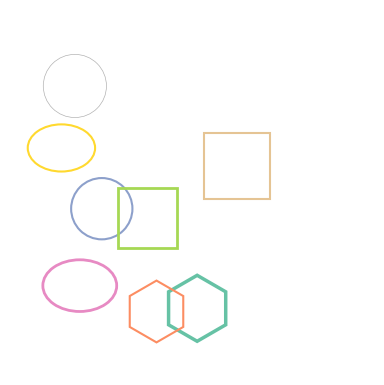[{"shape": "hexagon", "thickness": 2.5, "radius": 0.43, "center": [0.512, 0.199]}, {"shape": "hexagon", "thickness": 1.5, "radius": 0.4, "center": [0.406, 0.191]}, {"shape": "circle", "thickness": 1.5, "radius": 0.4, "center": [0.264, 0.458]}, {"shape": "oval", "thickness": 2, "radius": 0.48, "center": [0.207, 0.258]}, {"shape": "square", "thickness": 2, "radius": 0.39, "center": [0.384, 0.434]}, {"shape": "oval", "thickness": 1.5, "radius": 0.44, "center": [0.16, 0.616]}, {"shape": "square", "thickness": 1.5, "radius": 0.43, "center": [0.617, 0.568]}, {"shape": "circle", "thickness": 0.5, "radius": 0.41, "center": [0.194, 0.777]}]